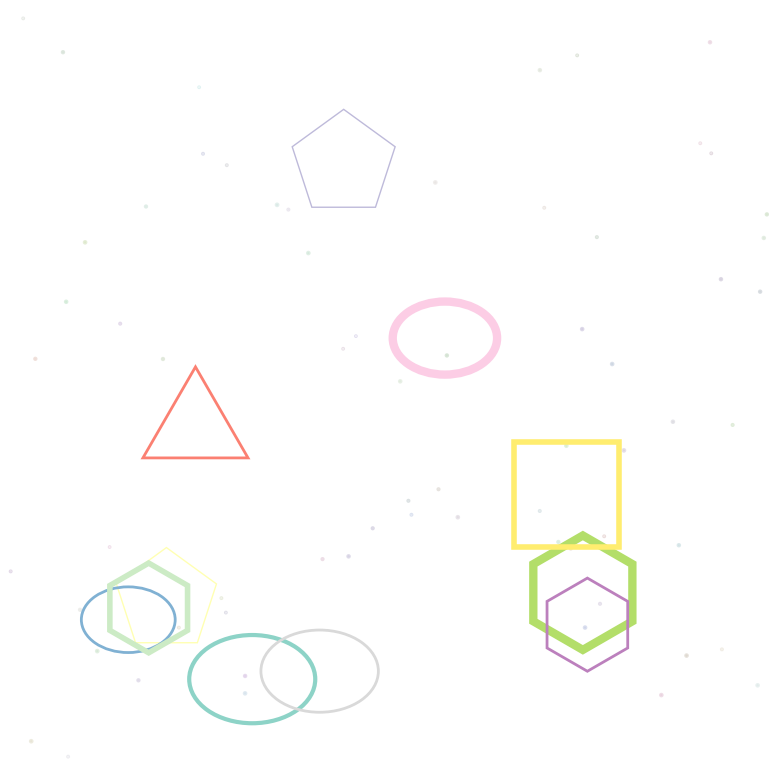[{"shape": "oval", "thickness": 1.5, "radius": 0.41, "center": [0.328, 0.118]}, {"shape": "pentagon", "thickness": 0.5, "radius": 0.34, "center": [0.216, 0.221]}, {"shape": "pentagon", "thickness": 0.5, "radius": 0.35, "center": [0.446, 0.788]}, {"shape": "triangle", "thickness": 1, "radius": 0.39, "center": [0.254, 0.445]}, {"shape": "oval", "thickness": 1, "radius": 0.3, "center": [0.167, 0.195]}, {"shape": "hexagon", "thickness": 3, "radius": 0.37, "center": [0.757, 0.23]}, {"shape": "oval", "thickness": 3, "radius": 0.34, "center": [0.578, 0.561]}, {"shape": "oval", "thickness": 1, "radius": 0.38, "center": [0.415, 0.128]}, {"shape": "hexagon", "thickness": 1, "radius": 0.3, "center": [0.763, 0.189]}, {"shape": "hexagon", "thickness": 2, "radius": 0.29, "center": [0.193, 0.21]}, {"shape": "square", "thickness": 2, "radius": 0.34, "center": [0.736, 0.358]}]